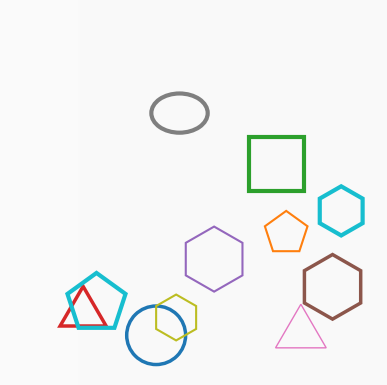[{"shape": "circle", "thickness": 2.5, "radius": 0.38, "center": [0.403, 0.129]}, {"shape": "pentagon", "thickness": 1.5, "radius": 0.29, "center": [0.739, 0.394]}, {"shape": "square", "thickness": 3, "radius": 0.35, "center": [0.714, 0.574]}, {"shape": "triangle", "thickness": 2.5, "radius": 0.34, "center": [0.215, 0.188]}, {"shape": "hexagon", "thickness": 1.5, "radius": 0.42, "center": [0.553, 0.327]}, {"shape": "hexagon", "thickness": 2.5, "radius": 0.42, "center": [0.858, 0.255]}, {"shape": "triangle", "thickness": 1, "radius": 0.38, "center": [0.776, 0.134]}, {"shape": "oval", "thickness": 3, "radius": 0.36, "center": [0.463, 0.706]}, {"shape": "hexagon", "thickness": 1.5, "radius": 0.3, "center": [0.455, 0.175]}, {"shape": "pentagon", "thickness": 3, "radius": 0.39, "center": [0.249, 0.212]}, {"shape": "hexagon", "thickness": 3, "radius": 0.32, "center": [0.88, 0.452]}]